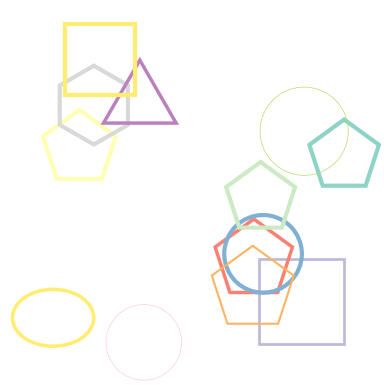[{"shape": "pentagon", "thickness": 3, "radius": 0.47, "center": [0.894, 0.595]}, {"shape": "pentagon", "thickness": 3, "radius": 0.5, "center": [0.206, 0.615]}, {"shape": "square", "thickness": 2, "radius": 0.55, "center": [0.782, 0.217]}, {"shape": "pentagon", "thickness": 2.5, "radius": 0.53, "center": [0.659, 0.326]}, {"shape": "circle", "thickness": 3, "radius": 0.5, "center": [0.683, 0.341]}, {"shape": "pentagon", "thickness": 1.5, "radius": 0.56, "center": [0.657, 0.25]}, {"shape": "circle", "thickness": 0.5, "radius": 0.57, "center": [0.79, 0.659]}, {"shape": "circle", "thickness": 0.5, "radius": 0.49, "center": [0.374, 0.111]}, {"shape": "hexagon", "thickness": 3, "radius": 0.51, "center": [0.244, 0.727]}, {"shape": "triangle", "thickness": 2.5, "radius": 0.54, "center": [0.363, 0.735]}, {"shape": "pentagon", "thickness": 3, "radius": 0.47, "center": [0.677, 0.485]}, {"shape": "oval", "thickness": 2.5, "radius": 0.53, "center": [0.138, 0.175]}, {"shape": "square", "thickness": 3, "radius": 0.46, "center": [0.26, 0.845]}]